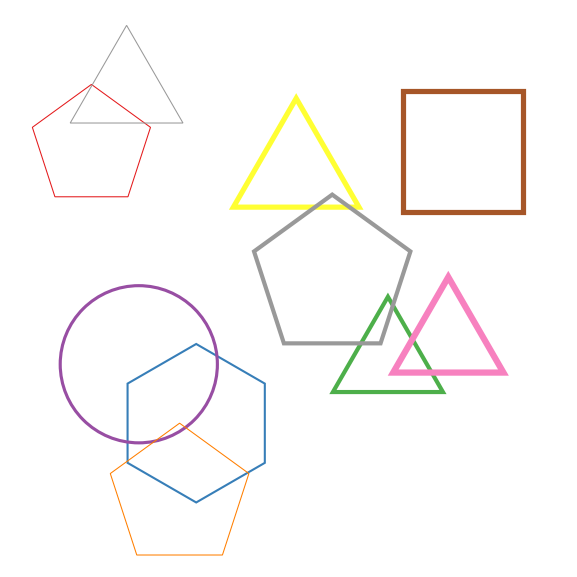[{"shape": "pentagon", "thickness": 0.5, "radius": 0.54, "center": [0.158, 0.745]}, {"shape": "hexagon", "thickness": 1, "radius": 0.69, "center": [0.34, 0.266]}, {"shape": "triangle", "thickness": 2, "radius": 0.55, "center": [0.672, 0.375]}, {"shape": "circle", "thickness": 1.5, "radius": 0.68, "center": [0.24, 0.368]}, {"shape": "pentagon", "thickness": 0.5, "radius": 0.63, "center": [0.311, 0.14]}, {"shape": "triangle", "thickness": 2.5, "radius": 0.63, "center": [0.513, 0.703]}, {"shape": "square", "thickness": 2.5, "radius": 0.52, "center": [0.801, 0.737]}, {"shape": "triangle", "thickness": 3, "radius": 0.55, "center": [0.776, 0.409]}, {"shape": "pentagon", "thickness": 2, "radius": 0.71, "center": [0.575, 0.52]}, {"shape": "triangle", "thickness": 0.5, "radius": 0.56, "center": [0.219, 0.842]}]